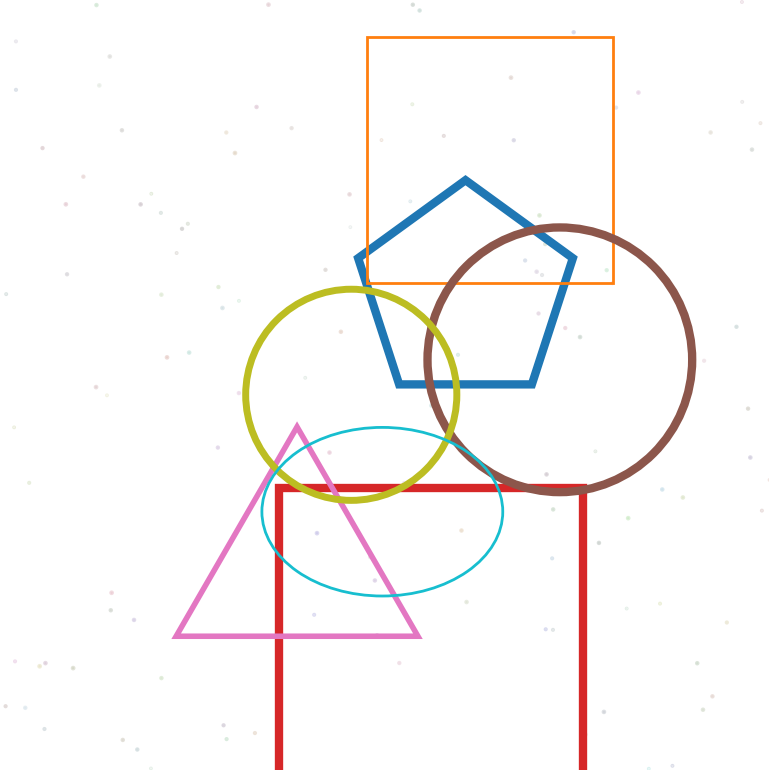[{"shape": "pentagon", "thickness": 3, "radius": 0.73, "center": [0.605, 0.619]}, {"shape": "square", "thickness": 1, "radius": 0.8, "center": [0.636, 0.793]}, {"shape": "square", "thickness": 3, "radius": 0.99, "center": [0.56, 0.169]}, {"shape": "circle", "thickness": 3, "radius": 0.86, "center": [0.727, 0.533]}, {"shape": "triangle", "thickness": 2, "radius": 0.91, "center": [0.386, 0.264]}, {"shape": "circle", "thickness": 2.5, "radius": 0.69, "center": [0.456, 0.487]}, {"shape": "oval", "thickness": 1, "radius": 0.78, "center": [0.497, 0.335]}]